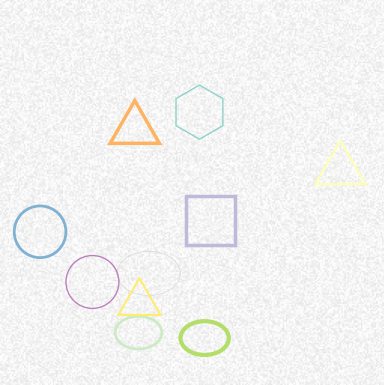[{"shape": "hexagon", "thickness": 1, "radius": 0.35, "center": [0.518, 0.709]}, {"shape": "triangle", "thickness": 1.5, "radius": 0.38, "center": [0.884, 0.559]}, {"shape": "square", "thickness": 2.5, "radius": 0.32, "center": [0.547, 0.427]}, {"shape": "circle", "thickness": 2, "radius": 0.34, "center": [0.104, 0.398]}, {"shape": "triangle", "thickness": 2.5, "radius": 0.37, "center": [0.35, 0.665]}, {"shape": "oval", "thickness": 3, "radius": 0.31, "center": [0.532, 0.122]}, {"shape": "oval", "thickness": 0.5, "radius": 0.41, "center": [0.386, 0.29]}, {"shape": "circle", "thickness": 1, "radius": 0.34, "center": [0.24, 0.268]}, {"shape": "oval", "thickness": 2, "radius": 0.3, "center": [0.36, 0.136]}, {"shape": "triangle", "thickness": 1.5, "radius": 0.32, "center": [0.362, 0.214]}]